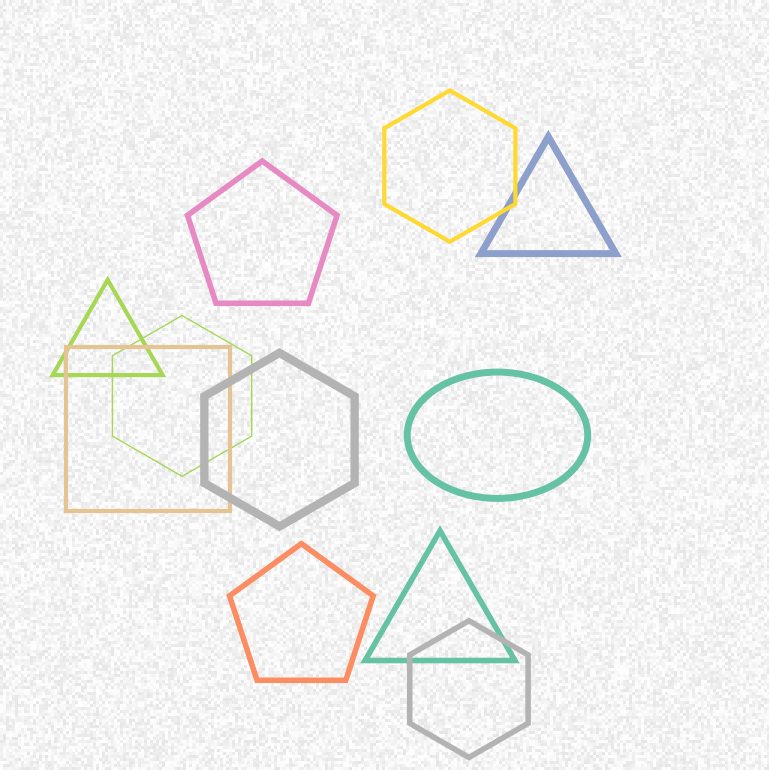[{"shape": "oval", "thickness": 2.5, "radius": 0.59, "center": [0.646, 0.435]}, {"shape": "triangle", "thickness": 2, "radius": 0.56, "center": [0.571, 0.198]}, {"shape": "pentagon", "thickness": 2, "radius": 0.49, "center": [0.391, 0.196]}, {"shape": "triangle", "thickness": 2.5, "radius": 0.51, "center": [0.712, 0.721]}, {"shape": "pentagon", "thickness": 2, "radius": 0.51, "center": [0.341, 0.689]}, {"shape": "triangle", "thickness": 1.5, "radius": 0.41, "center": [0.14, 0.554]}, {"shape": "hexagon", "thickness": 0.5, "radius": 0.52, "center": [0.236, 0.486]}, {"shape": "hexagon", "thickness": 1.5, "radius": 0.49, "center": [0.584, 0.784]}, {"shape": "square", "thickness": 1.5, "radius": 0.53, "center": [0.192, 0.443]}, {"shape": "hexagon", "thickness": 3, "radius": 0.56, "center": [0.363, 0.429]}, {"shape": "hexagon", "thickness": 2, "radius": 0.44, "center": [0.609, 0.105]}]